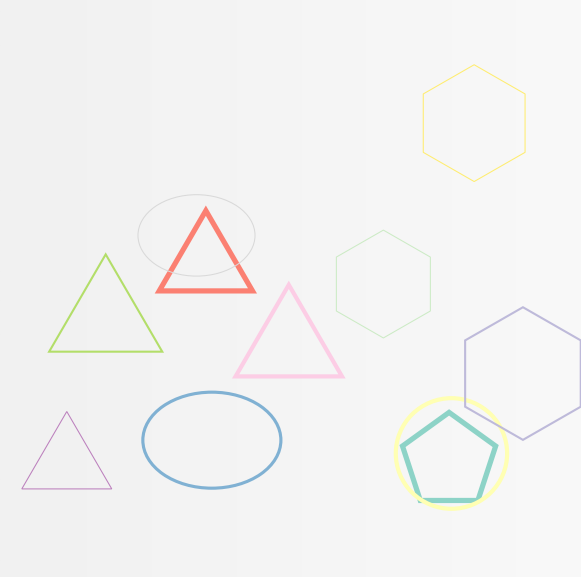[{"shape": "pentagon", "thickness": 2.5, "radius": 0.42, "center": [0.773, 0.201]}, {"shape": "circle", "thickness": 2, "radius": 0.48, "center": [0.777, 0.214]}, {"shape": "hexagon", "thickness": 1, "radius": 0.57, "center": [0.9, 0.352]}, {"shape": "triangle", "thickness": 2.5, "radius": 0.46, "center": [0.354, 0.542]}, {"shape": "oval", "thickness": 1.5, "radius": 0.59, "center": [0.365, 0.237]}, {"shape": "triangle", "thickness": 1, "radius": 0.56, "center": [0.182, 0.446]}, {"shape": "triangle", "thickness": 2, "radius": 0.53, "center": [0.497, 0.4]}, {"shape": "oval", "thickness": 0.5, "radius": 0.5, "center": [0.338, 0.592]}, {"shape": "triangle", "thickness": 0.5, "radius": 0.45, "center": [0.115, 0.197]}, {"shape": "hexagon", "thickness": 0.5, "radius": 0.47, "center": [0.66, 0.507]}, {"shape": "hexagon", "thickness": 0.5, "radius": 0.51, "center": [0.816, 0.786]}]